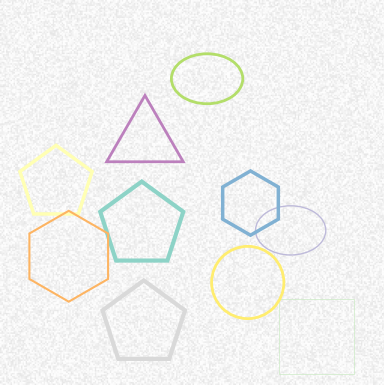[{"shape": "pentagon", "thickness": 3, "radius": 0.57, "center": [0.368, 0.415]}, {"shape": "pentagon", "thickness": 2.5, "radius": 0.49, "center": [0.146, 0.524]}, {"shape": "oval", "thickness": 1, "radius": 0.46, "center": [0.755, 0.402]}, {"shape": "hexagon", "thickness": 2.5, "radius": 0.42, "center": [0.651, 0.472]}, {"shape": "hexagon", "thickness": 1.5, "radius": 0.59, "center": [0.179, 0.334]}, {"shape": "oval", "thickness": 2, "radius": 0.46, "center": [0.538, 0.795]}, {"shape": "pentagon", "thickness": 3, "radius": 0.56, "center": [0.373, 0.159]}, {"shape": "triangle", "thickness": 2, "radius": 0.57, "center": [0.377, 0.637]}, {"shape": "square", "thickness": 0.5, "radius": 0.48, "center": [0.822, 0.127]}, {"shape": "circle", "thickness": 2, "radius": 0.47, "center": [0.643, 0.266]}]